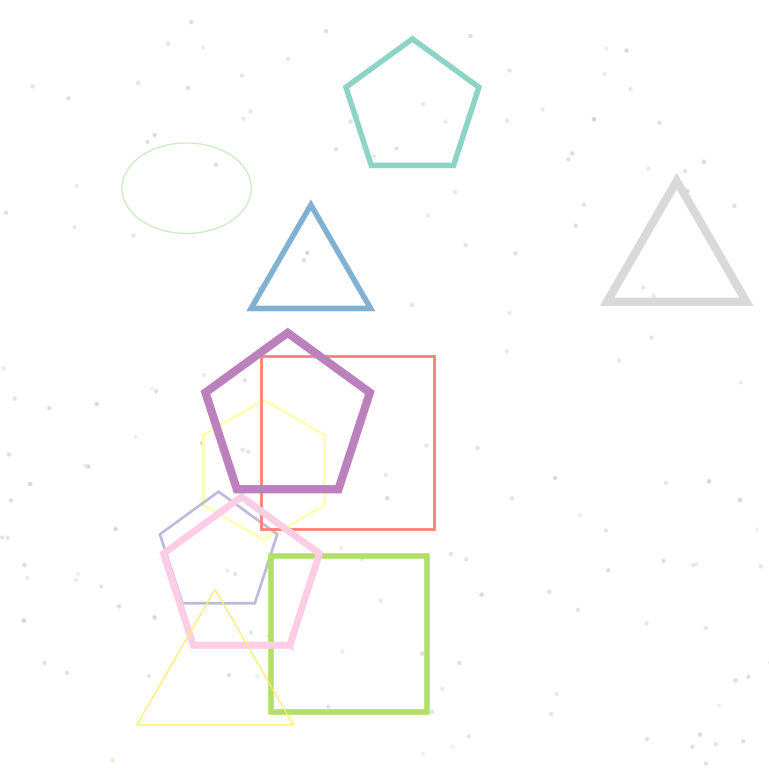[{"shape": "pentagon", "thickness": 2, "radius": 0.45, "center": [0.536, 0.859]}, {"shape": "hexagon", "thickness": 1, "radius": 0.45, "center": [0.343, 0.39]}, {"shape": "pentagon", "thickness": 1, "radius": 0.4, "center": [0.284, 0.281]}, {"shape": "square", "thickness": 1, "radius": 0.56, "center": [0.451, 0.426]}, {"shape": "triangle", "thickness": 2, "radius": 0.45, "center": [0.404, 0.644]}, {"shape": "square", "thickness": 2, "radius": 0.51, "center": [0.453, 0.177]}, {"shape": "pentagon", "thickness": 2.5, "radius": 0.53, "center": [0.314, 0.248]}, {"shape": "triangle", "thickness": 3, "radius": 0.52, "center": [0.879, 0.66]}, {"shape": "pentagon", "thickness": 3, "radius": 0.56, "center": [0.374, 0.455]}, {"shape": "oval", "thickness": 0.5, "radius": 0.42, "center": [0.242, 0.756]}, {"shape": "triangle", "thickness": 0.5, "radius": 0.59, "center": [0.279, 0.117]}]